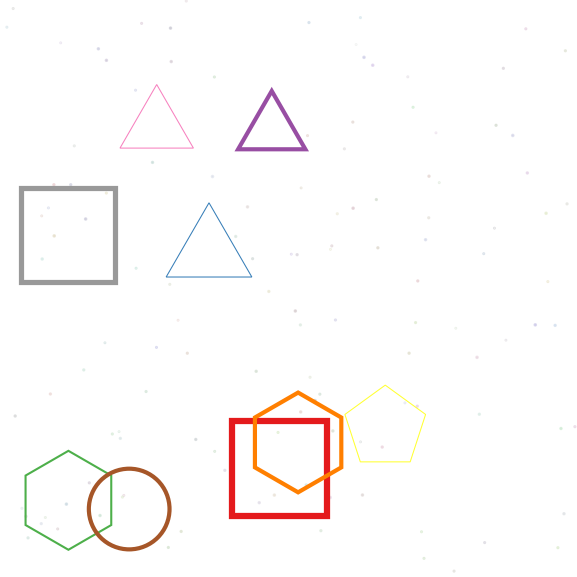[{"shape": "square", "thickness": 3, "radius": 0.41, "center": [0.485, 0.189]}, {"shape": "triangle", "thickness": 0.5, "radius": 0.43, "center": [0.362, 0.562]}, {"shape": "hexagon", "thickness": 1, "radius": 0.43, "center": [0.118, 0.133]}, {"shape": "triangle", "thickness": 2, "radius": 0.34, "center": [0.471, 0.774]}, {"shape": "hexagon", "thickness": 2, "radius": 0.43, "center": [0.516, 0.233]}, {"shape": "pentagon", "thickness": 0.5, "radius": 0.37, "center": [0.667, 0.259]}, {"shape": "circle", "thickness": 2, "radius": 0.35, "center": [0.224, 0.118]}, {"shape": "triangle", "thickness": 0.5, "radius": 0.37, "center": [0.271, 0.779]}, {"shape": "square", "thickness": 2.5, "radius": 0.41, "center": [0.118, 0.592]}]